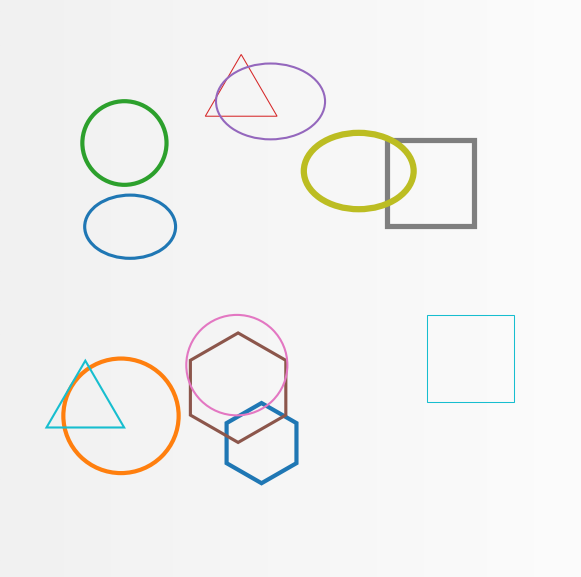[{"shape": "hexagon", "thickness": 2, "radius": 0.35, "center": [0.45, 0.232]}, {"shape": "oval", "thickness": 1.5, "radius": 0.39, "center": [0.224, 0.607]}, {"shape": "circle", "thickness": 2, "radius": 0.5, "center": [0.208, 0.279]}, {"shape": "circle", "thickness": 2, "radius": 0.36, "center": [0.214, 0.751]}, {"shape": "triangle", "thickness": 0.5, "radius": 0.36, "center": [0.415, 0.834]}, {"shape": "oval", "thickness": 1, "radius": 0.47, "center": [0.465, 0.823]}, {"shape": "hexagon", "thickness": 1.5, "radius": 0.47, "center": [0.41, 0.328]}, {"shape": "circle", "thickness": 1, "radius": 0.43, "center": [0.407, 0.367]}, {"shape": "square", "thickness": 2.5, "radius": 0.37, "center": [0.74, 0.682]}, {"shape": "oval", "thickness": 3, "radius": 0.47, "center": [0.617, 0.703]}, {"shape": "triangle", "thickness": 1, "radius": 0.39, "center": [0.147, 0.297]}, {"shape": "square", "thickness": 0.5, "radius": 0.38, "center": [0.809, 0.378]}]